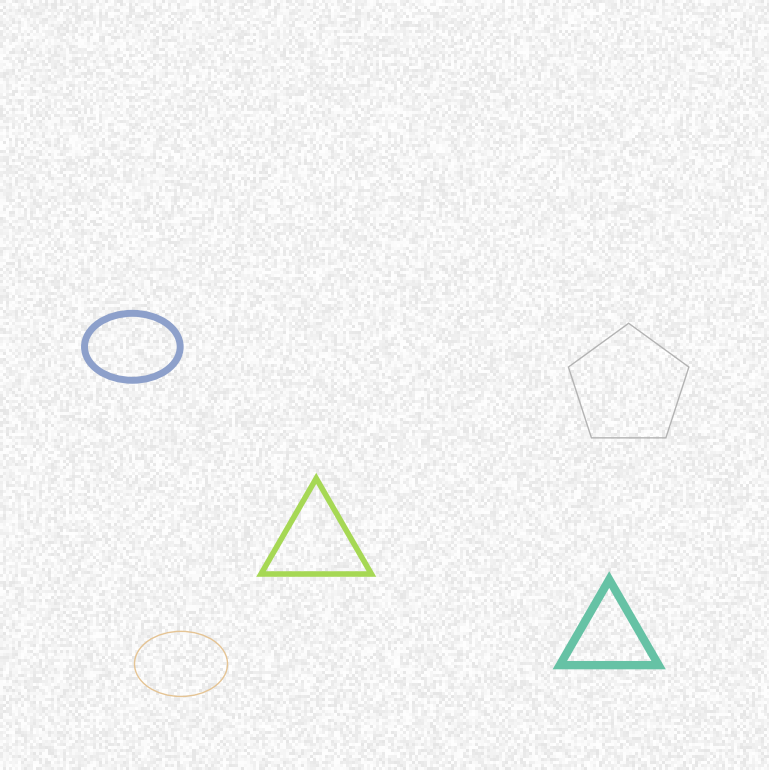[{"shape": "triangle", "thickness": 3, "radius": 0.37, "center": [0.791, 0.173]}, {"shape": "oval", "thickness": 2.5, "radius": 0.31, "center": [0.172, 0.55]}, {"shape": "triangle", "thickness": 2, "radius": 0.41, "center": [0.411, 0.296]}, {"shape": "oval", "thickness": 0.5, "radius": 0.3, "center": [0.235, 0.138]}, {"shape": "pentagon", "thickness": 0.5, "radius": 0.41, "center": [0.816, 0.498]}]